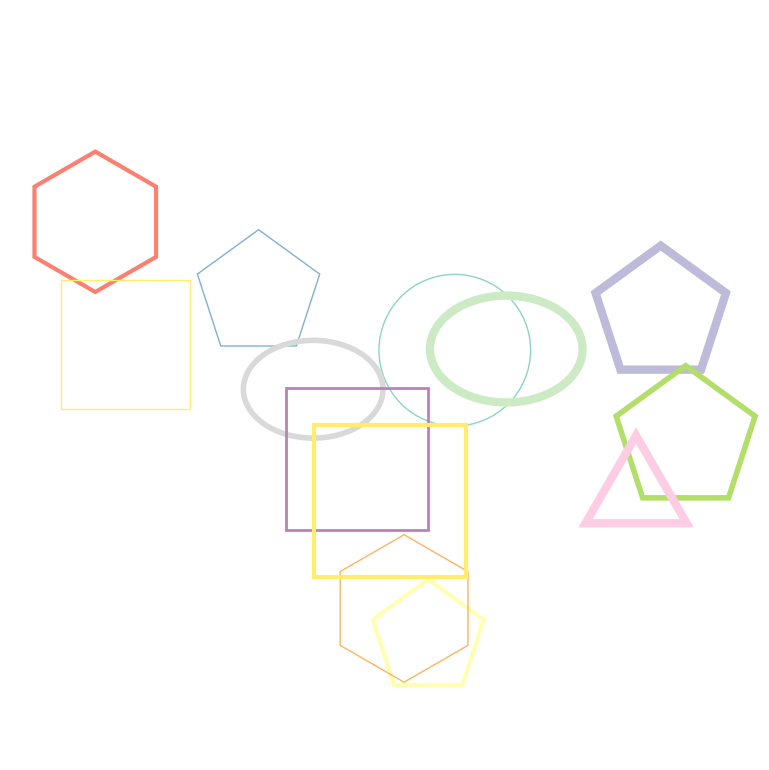[{"shape": "circle", "thickness": 0.5, "radius": 0.49, "center": [0.591, 0.545]}, {"shape": "pentagon", "thickness": 1.5, "radius": 0.38, "center": [0.556, 0.172]}, {"shape": "pentagon", "thickness": 3, "radius": 0.45, "center": [0.858, 0.592]}, {"shape": "hexagon", "thickness": 1.5, "radius": 0.46, "center": [0.124, 0.712]}, {"shape": "pentagon", "thickness": 0.5, "radius": 0.42, "center": [0.336, 0.618]}, {"shape": "hexagon", "thickness": 0.5, "radius": 0.48, "center": [0.525, 0.21]}, {"shape": "pentagon", "thickness": 2, "radius": 0.47, "center": [0.89, 0.43]}, {"shape": "triangle", "thickness": 3, "radius": 0.38, "center": [0.826, 0.358]}, {"shape": "oval", "thickness": 2, "radius": 0.45, "center": [0.407, 0.495]}, {"shape": "square", "thickness": 1, "radius": 0.46, "center": [0.464, 0.404]}, {"shape": "oval", "thickness": 3, "radius": 0.5, "center": [0.658, 0.547]}, {"shape": "square", "thickness": 0.5, "radius": 0.42, "center": [0.163, 0.553]}, {"shape": "square", "thickness": 1.5, "radius": 0.49, "center": [0.507, 0.35]}]